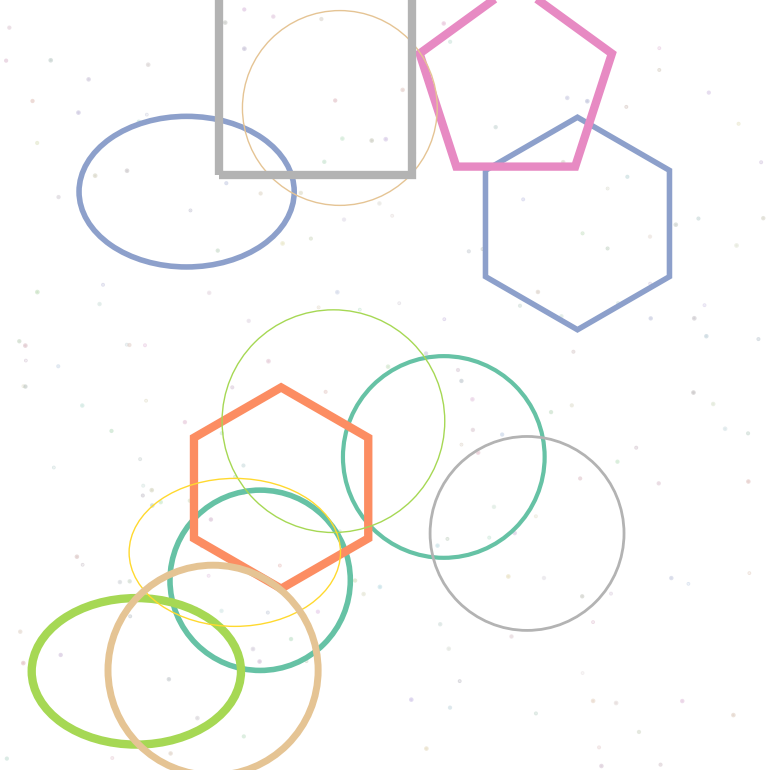[{"shape": "circle", "thickness": 2, "radius": 0.59, "center": [0.338, 0.246]}, {"shape": "circle", "thickness": 1.5, "radius": 0.65, "center": [0.576, 0.407]}, {"shape": "hexagon", "thickness": 3, "radius": 0.65, "center": [0.365, 0.366]}, {"shape": "oval", "thickness": 2, "radius": 0.7, "center": [0.242, 0.751]}, {"shape": "hexagon", "thickness": 2, "radius": 0.69, "center": [0.75, 0.71]}, {"shape": "pentagon", "thickness": 3, "radius": 0.66, "center": [0.67, 0.89]}, {"shape": "oval", "thickness": 3, "radius": 0.68, "center": [0.177, 0.128]}, {"shape": "circle", "thickness": 0.5, "radius": 0.72, "center": [0.433, 0.453]}, {"shape": "oval", "thickness": 0.5, "radius": 0.69, "center": [0.305, 0.283]}, {"shape": "circle", "thickness": 2.5, "radius": 0.68, "center": [0.277, 0.13]}, {"shape": "circle", "thickness": 0.5, "radius": 0.63, "center": [0.441, 0.86]}, {"shape": "circle", "thickness": 1, "radius": 0.63, "center": [0.684, 0.307]}, {"shape": "square", "thickness": 3, "radius": 0.63, "center": [0.409, 0.897]}]